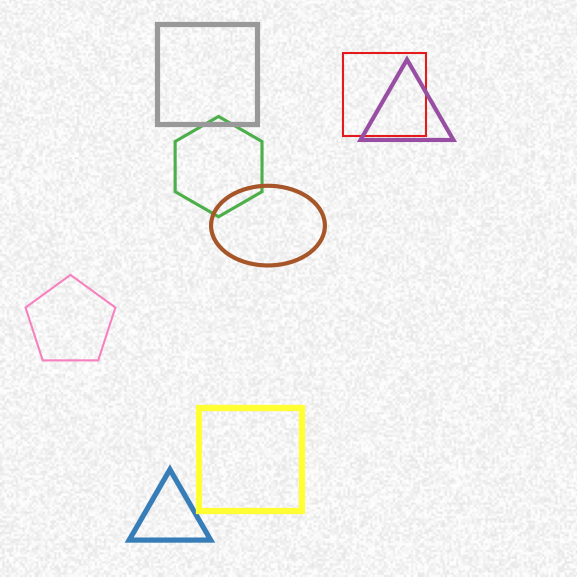[{"shape": "square", "thickness": 1, "radius": 0.36, "center": [0.666, 0.836]}, {"shape": "triangle", "thickness": 2.5, "radius": 0.41, "center": [0.294, 0.105]}, {"shape": "hexagon", "thickness": 1.5, "radius": 0.43, "center": [0.378, 0.711]}, {"shape": "triangle", "thickness": 2, "radius": 0.46, "center": [0.705, 0.803]}, {"shape": "square", "thickness": 3, "radius": 0.45, "center": [0.433, 0.203]}, {"shape": "oval", "thickness": 2, "radius": 0.49, "center": [0.464, 0.608]}, {"shape": "pentagon", "thickness": 1, "radius": 0.41, "center": [0.122, 0.441]}, {"shape": "square", "thickness": 2.5, "radius": 0.43, "center": [0.359, 0.871]}]